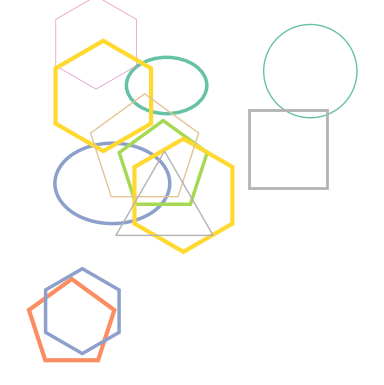[{"shape": "oval", "thickness": 2.5, "radius": 0.52, "center": [0.433, 0.778]}, {"shape": "circle", "thickness": 1, "radius": 0.61, "center": [0.806, 0.815]}, {"shape": "pentagon", "thickness": 3, "radius": 0.58, "center": [0.186, 0.159]}, {"shape": "oval", "thickness": 2.5, "radius": 0.75, "center": [0.292, 0.524]}, {"shape": "hexagon", "thickness": 2.5, "radius": 0.55, "center": [0.214, 0.192]}, {"shape": "hexagon", "thickness": 0.5, "radius": 0.6, "center": [0.25, 0.889]}, {"shape": "pentagon", "thickness": 2.5, "radius": 0.6, "center": [0.424, 0.567]}, {"shape": "hexagon", "thickness": 3, "radius": 0.72, "center": [0.268, 0.751]}, {"shape": "hexagon", "thickness": 3, "radius": 0.73, "center": [0.477, 0.493]}, {"shape": "pentagon", "thickness": 1, "radius": 0.74, "center": [0.376, 0.609]}, {"shape": "square", "thickness": 2, "radius": 0.51, "center": [0.748, 0.612]}, {"shape": "triangle", "thickness": 1, "radius": 0.73, "center": [0.427, 0.461]}]